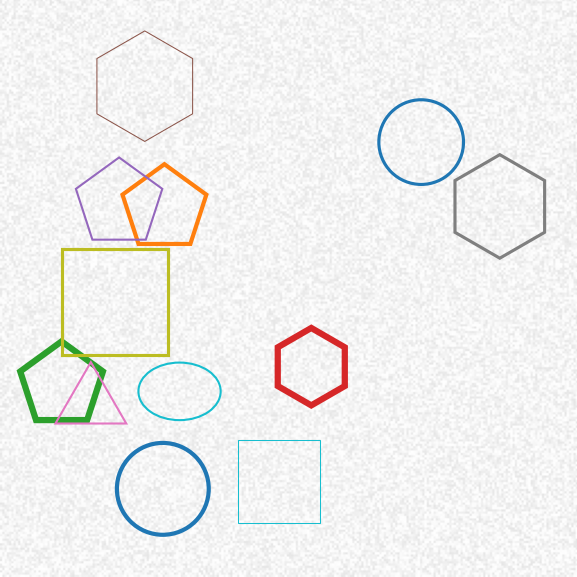[{"shape": "circle", "thickness": 1.5, "radius": 0.37, "center": [0.729, 0.753]}, {"shape": "circle", "thickness": 2, "radius": 0.4, "center": [0.282, 0.153]}, {"shape": "pentagon", "thickness": 2, "radius": 0.38, "center": [0.285, 0.638]}, {"shape": "pentagon", "thickness": 3, "radius": 0.38, "center": [0.107, 0.333]}, {"shape": "hexagon", "thickness": 3, "radius": 0.34, "center": [0.539, 0.364]}, {"shape": "pentagon", "thickness": 1, "radius": 0.39, "center": [0.206, 0.648]}, {"shape": "hexagon", "thickness": 0.5, "radius": 0.48, "center": [0.251, 0.85]}, {"shape": "triangle", "thickness": 1, "radius": 0.35, "center": [0.157, 0.301]}, {"shape": "hexagon", "thickness": 1.5, "radius": 0.45, "center": [0.865, 0.642]}, {"shape": "square", "thickness": 1.5, "radius": 0.46, "center": [0.199, 0.476]}, {"shape": "oval", "thickness": 1, "radius": 0.36, "center": [0.311, 0.321]}, {"shape": "square", "thickness": 0.5, "radius": 0.36, "center": [0.484, 0.165]}]